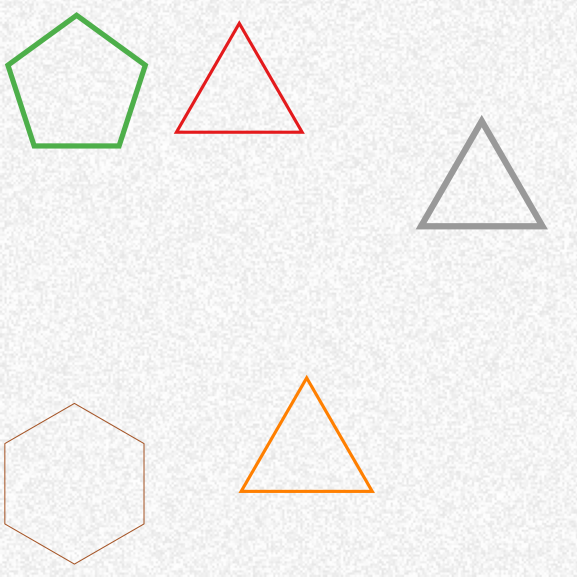[{"shape": "triangle", "thickness": 1.5, "radius": 0.63, "center": [0.414, 0.833]}, {"shape": "pentagon", "thickness": 2.5, "radius": 0.63, "center": [0.133, 0.848]}, {"shape": "triangle", "thickness": 1.5, "radius": 0.66, "center": [0.531, 0.214]}, {"shape": "hexagon", "thickness": 0.5, "radius": 0.7, "center": [0.129, 0.161]}, {"shape": "triangle", "thickness": 3, "radius": 0.61, "center": [0.834, 0.668]}]